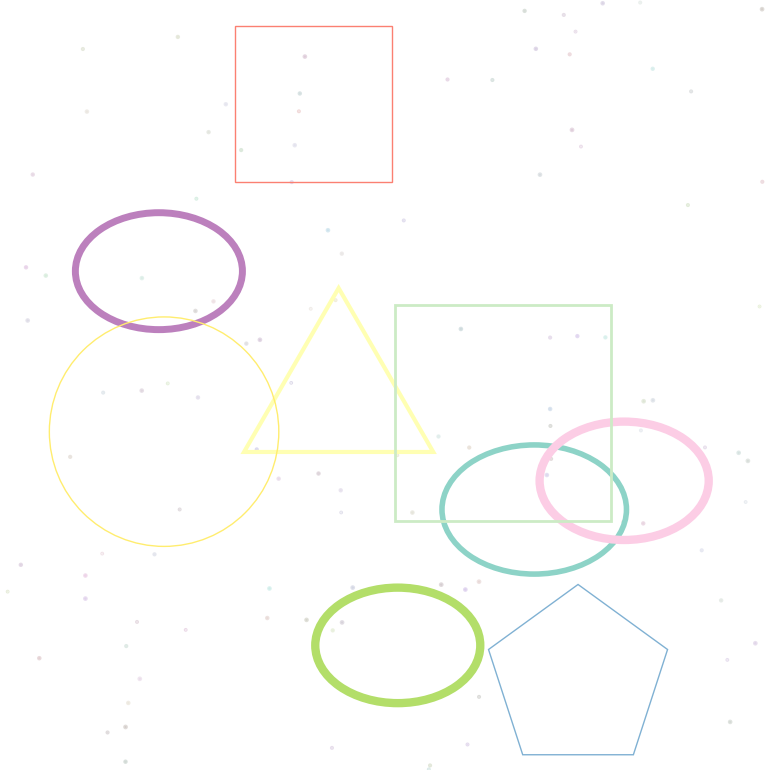[{"shape": "oval", "thickness": 2, "radius": 0.6, "center": [0.694, 0.338]}, {"shape": "triangle", "thickness": 1.5, "radius": 0.71, "center": [0.44, 0.484]}, {"shape": "square", "thickness": 0.5, "radius": 0.51, "center": [0.407, 0.865]}, {"shape": "pentagon", "thickness": 0.5, "radius": 0.61, "center": [0.751, 0.119]}, {"shape": "oval", "thickness": 3, "radius": 0.54, "center": [0.517, 0.162]}, {"shape": "oval", "thickness": 3, "radius": 0.55, "center": [0.811, 0.376]}, {"shape": "oval", "thickness": 2.5, "radius": 0.54, "center": [0.206, 0.648]}, {"shape": "square", "thickness": 1, "radius": 0.7, "center": [0.653, 0.463]}, {"shape": "circle", "thickness": 0.5, "radius": 0.75, "center": [0.213, 0.439]}]